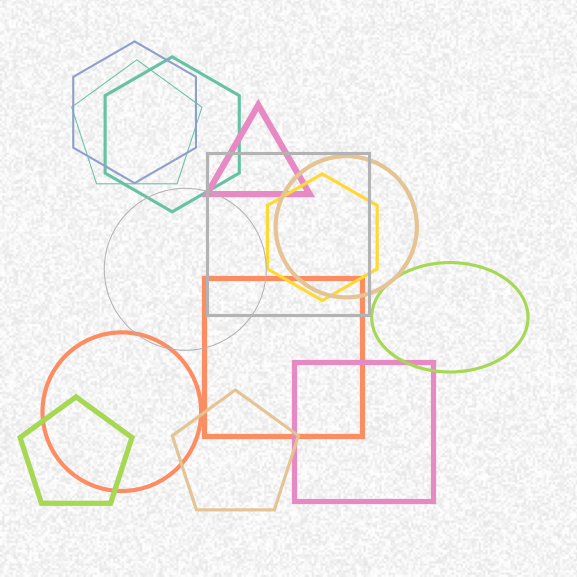[{"shape": "pentagon", "thickness": 0.5, "radius": 0.59, "center": [0.237, 0.777]}, {"shape": "hexagon", "thickness": 1.5, "radius": 0.67, "center": [0.298, 0.767]}, {"shape": "circle", "thickness": 2, "radius": 0.69, "center": [0.211, 0.286]}, {"shape": "square", "thickness": 2.5, "radius": 0.68, "center": [0.491, 0.381]}, {"shape": "hexagon", "thickness": 1, "radius": 0.61, "center": [0.233, 0.805]}, {"shape": "square", "thickness": 2.5, "radius": 0.6, "center": [0.63, 0.252]}, {"shape": "triangle", "thickness": 3, "radius": 0.51, "center": [0.447, 0.714]}, {"shape": "oval", "thickness": 1.5, "radius": 0.68, "center": [0.779, 0.45]}, {"shape": "pentagon", "thickness": 2.5, "radius": 0.51, "center": [0.132, 0.21]}, {"shape": "hexagon", "thickness": 1.5, "radius": 0.55, "center": [0.558, 0.588]}, {"shape": "pentagon", "thickness": 1.5, "radius": 0.57, "center": [0.408, 0.209]}, {"shape": "circle", "thickness": 2, "radius": 0.61, "center": [0.6, 0.606]}, {"shape": "circle", "thickness": 0.5, "radius": 0.7, "center": [0.321, 0.533]}, {"shape": "square", "thickness": 1.5, "radius": 0.7, "center": [0.498, 0.594]}]